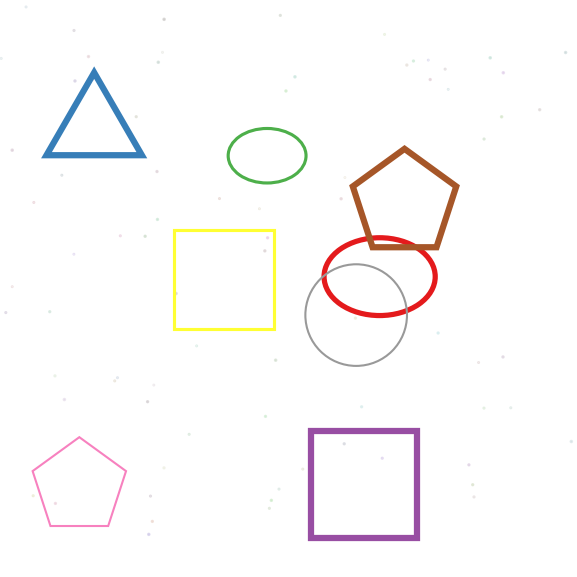[{"shape": "oval", "thickness": 2.5, "radius": 0.48, "center": [0.657, 0.52]}, {"shape": "triangle", "thickness": 3, "radius": 0.48, "center": [0.163, 0.778]}, {"shape": "oval", "thickness": 1.5, "radius": 0.34, "center": [0.463, 0.729]}, {"shape": "square", "thickness": 3, "radius": 0.46, "center": [0.63, 0.16]}, {"shape": "square", "thickness": 1.5, "radius": 0.43, "center": [0.388, 0.515]}, {"shape": "pentagon", "thickness": 3, "radius": 0.47, "center": [0.7, 0.647]}, {"shape": "pentagon", "thickness": 1, "radius": 0.43, "center": [0.137, 0.157]}, {"shape": "circle", "thickness": 1, "radius": 0.44, "center": [0.617, 0.454]}]